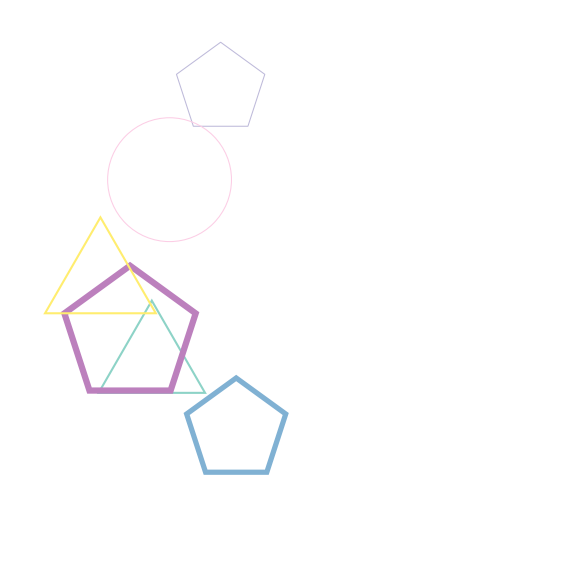[{"shape": "triangle", "thickness": 1, "radius": 0.53, "center": [0.263, 0.372]}, {"shape": "pentagon", "thickness": 0.5, "radius": 0.4, "center": [0.382, 0.846]}, {"shape": "pentagon", "thickness": 2.5, "radius": 0.45, "center": [0.409, 0.254]}, {"shape": "circle", "thickness": 0.5, "radius": 0.54, "center": [0.294, 0.688]}, {"shape": "pentagon", "thickness": 3, "radius": 0.6, "center": [0.225, 0.42]}, {"shape": "triangle", "thickness": 1, "radius": 0.55, "center": [0.174, 0.512]}]